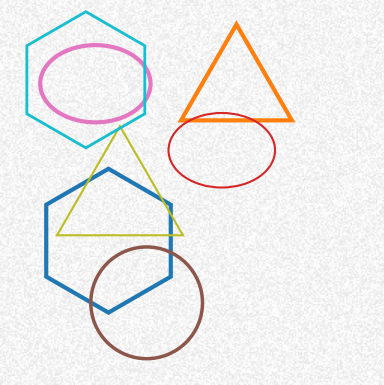[{"shape": "hexagon", "thickness": 3, "radius": 0.93, "center": [0.282, 0.375]}, {"shape": "triangle", "thickness": 3, "radius": 0.83, "center": [0.614, 0.77]}, {"shape": "oval", "thickness": 1.5, "radius": 0.69, "center": [0.576, 0.61]}, {"shape": "circle", "thickness": 2.5, "radius": 0.73, "center": [0.381, 0.213]}, {"shape": "oval", "thickness": 3, "radius": 0.72, "center": [0.248, 0.783]}, {"shape": "triangle", "thickness": 1.5, "radius": 0.94, "center": [0.312, 0.483]}, {"shape": "hexagon", "thickness": 2, "radius": 0.88, "center": [0.223, 0.793]}]